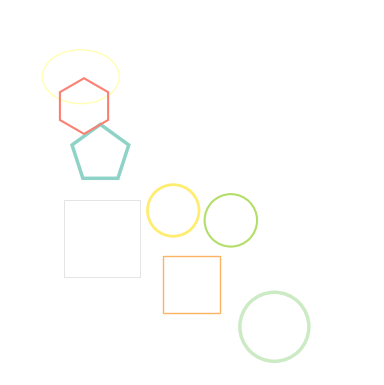[{"shape": "pentagon", "thickness": 2.5, "radius": 0.39, "center": [0.261, 0.599]}, {"shape": "oval", "thickness": 1, "radius": 0.5, "center": [0.21, 0.801]}, {"shape": "hexagon", "thickness": 1.5, "radius": 0.36, "center": [0.218, 0.725]}, {"shape": "square", "thickness": 1, "radius": 0.37, "center": [0.497, 0.261]}, {"shape": "circle", "thickness": 1.5, "radius": 0.34, "center": [0.6, 0.428]}, {"shape": "square", "thickness": 0.5, "radius": 0.49, "center": [0.264, 0.38]}, {"shape": "circle", "thickness": 2.5, "radius": 0.45, "center": [0.713, 0.151]}, {"shape": "circle", "thickness": 2, "radius": 0.33, "center": [0.45, 0.453]}]